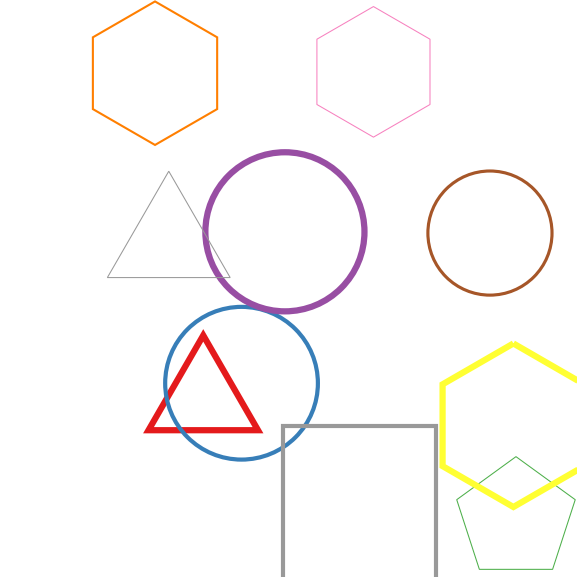[{"shape": "triangle", "thickness": 3, "radius": 0.55, "center": [0.352, 0.309]}, {"shape": "circle", "thickness": 2, "radius": 0.66, "center": [0.418, 0.336]}, {"shape": "pentagon", "thickness": 0.5, "radius": 0.54, "center": [0.893, 0.101]}, {"shape": "circle", "thickness": 3, "radius": 0.69, "center": [0.493, 0.598]}, {"shape": "hexagon", "thickness": 1, "radius": 0.62, "center": [0.268, 0.872]}, {"shape": "hexagon", "thickness": 3, "radius": 0.71, "center": [0.889, 0.263]}, {"shape": "circle", "thickness": 1.5, "radius": 0.54, "center": [0.848, 0.596]}, {"shape": "hexagon", "thickness": 0.5, "radius": 0.57, "center": [0.647, 0.875]}, {"shape": "square", "thickness": 2, "radius": 0.66, "center": [0.623, 0.13]}, {"shape": "triangle", "thickness": 0.5, "radius": 0.61, "center": [0.292, 0.58]}]